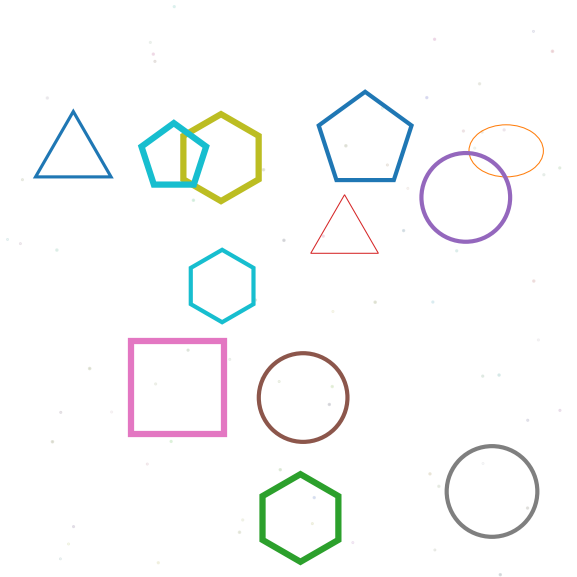[{"shape": "triangle", "thickness": 1.5, "radius": 0.38, "center": [0.127, 0.731]}, {"shape": "pentagon", "thickness": 2, "radius": 0.42, "center": [0.632, 0.756]}, {"shape": "oval", "thickness": 0.5, "radius": 0.32, "center": [0.877, 0.738]}, {"shape": "hexagon", "thickness": 3, "radius": 0.38, "center": [0.52, 0.102]}, {"shape": "triangle", "thickness": 0.5, "radius": 0.34, "center": [0.597, 0.594]}, {"shape": "circle", "thickness": 2, "radius": 0.38, "center": [0.807, 0.657]}, {"shape": "circle", "thickness": 2, "radius": 0.38, "center": [0.525, 0.311]}, {"shape": "square", "thickness": 3, "radius": 0.4, "center": [0.307, 0.327]}, {"shape": "circle", "thickness": 2, "radius": 0.39, "center": [0.852, 0.148]}, {"shape": "hexagon", "thickness": 3, "radius": 0.38, "center": [0.383, 0.726]}, {"shape": "hexagon", "thickness": 2, "radius": 0.31, "center": [0.385, 0.504]}, {"shape": "pentagon", "thickness": 3, "radius": 0.29, "center": [0.301, 0.727]}]